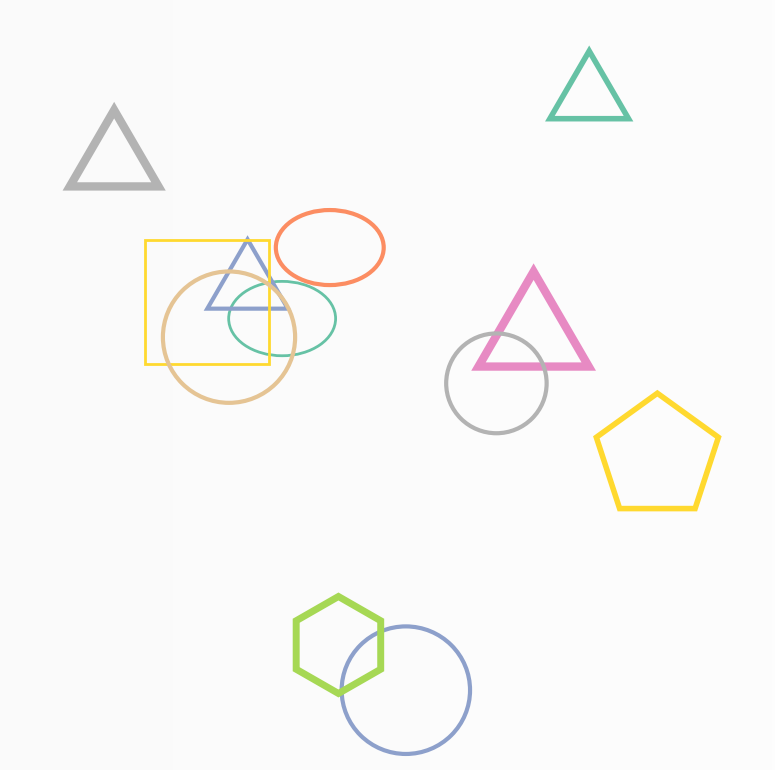[{"shape": "triangle", "thickness": 2, "radius": 0.29, "center": [0.76, 0.875]}, {"shape": "oval", "thickness": 1, "radius": 0.34, "center": [0.364, 0.586]}, {"shape": "oval", "thickness": 1.5, "radius": 0.35, "center": [0.426, 0.679]}, {"shape": "circle", "thickness": 1.5, "radius": 0.41, "center": [0.524, 0.104]}, {"shape": "triangle", "thickness": 1.5, "radius": 0.3, "center": [0.319, 0.629]}, {"shape": "triangle", "thickness": 3, "radius": 0.41, "center": [0.689, 0.565]}, {"shape": "hexagon", "thickness": 2.5, "radius": 0.31, "center": [0.437, 0.162]}, {"shape": "square", "thickness": 1, "radius": 0.4, "center": [0.267, 0.608]}, {"shape": "pentagon", "thickness": 2, "radius": 0.41, "center": [0.848, 0.406]}, {"shape": "circle", "thickness": 1.5, "radius": 0.43, "center": [0.296, 0.562]}, {"shape": "triangle", "thickness": 3, "radius": 0.33, "center": [0.147, 0.791]}, {"shape": "circle", "thickness": 1.5, "radius": 0.32, "center": [0.641, 0.502]}]